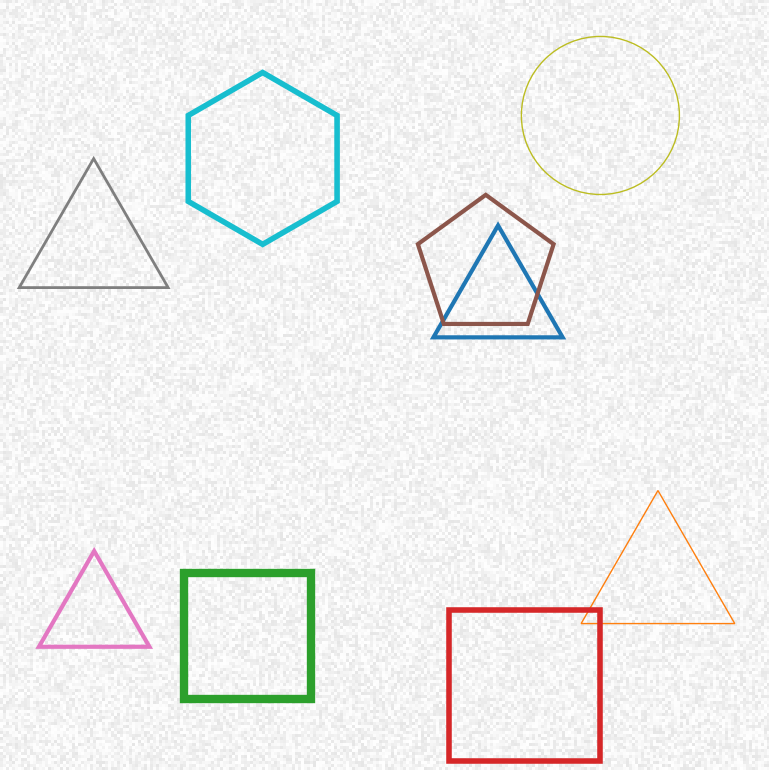[{"shape": "triangle", "thickness": 1.5, "radius": 0.48, "center": [0.647, 0.61]}, {"shape": "triangle", "thickness": 0.5, "radius": 0.58, "center": [0.854, 0.248]}, {"shape": "square", "thickness": 3, "radius": 0.41, "center": [0.322, 0.174]}, {"shape": "square", "thickness": 2, "radius": 0.49, "center": [0.681, 0.109]}, {"shape": "pentagon", "thickness": 1.5, "radius": 0.46, "center": [0.631, 0.654]}, {"shape": "triangle", "thickness": 1.5, "radius": 0.41, "center": [0.122, 0.201]}, {"shape": "triangle", "thickness": 1, "radius": 0.56, "center": [0.122, 0.682]}, {"shape": "circle", "thickness": 0.5, "radius": 0.51, "center": [0.78, 0.85]}, {"shape": "hexagon", "thickness": 2, "radius": 0.56, "center": [0.341, 0.794]}]